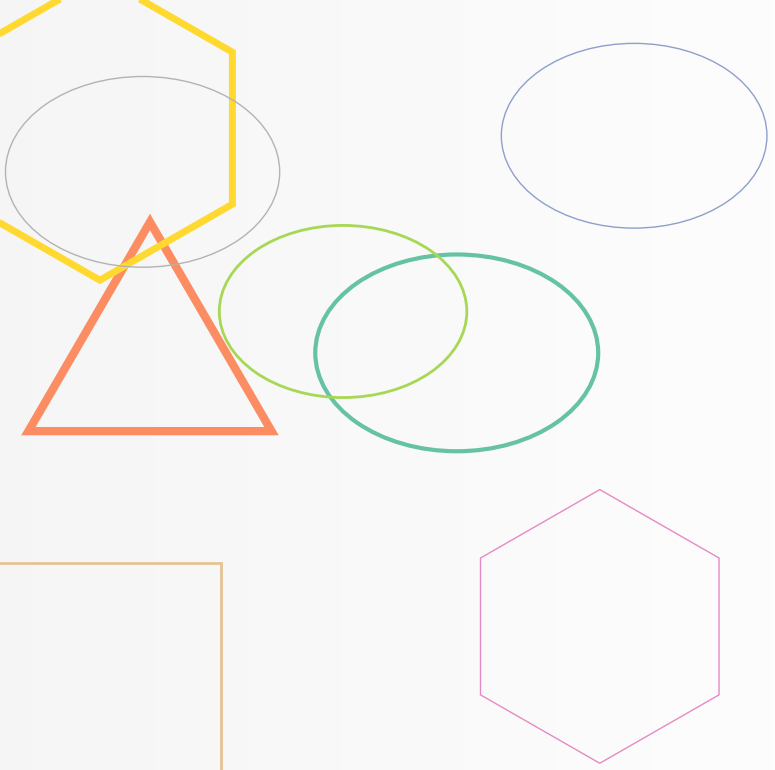[{"shape": "oval", "thickness": 1.5, "radius": 0.91, "center": [0.589, 0.542]}, {"shape": "triangle", "thickness": 3, "radius": 0.91, "center": [0.194, 0.531]}, {"shape": "oval", "thickness": 0.5, "radius": 0.86, "center": [0.818, 0.824]}, {"shape": "hexagon", "thickness": 0.5, "radius": 0.89, "center": [0.774, 0.186]}, {"shape": "oval", "thickness": 1, "radius": 0.8, "center": [0.443, 0.595]}, {"shape": "hexagon", "thickness": 2.5, "radius": 0.99, "center": [0.129, 0.834]}, {"shape": "square", "thickness": 1, "radius": 0.75, "center": [0.136, 0.119]}, {"shape": "oval", "thickness": 0.5, "radius": 0.88, "center": [0.184, 0.777]}]